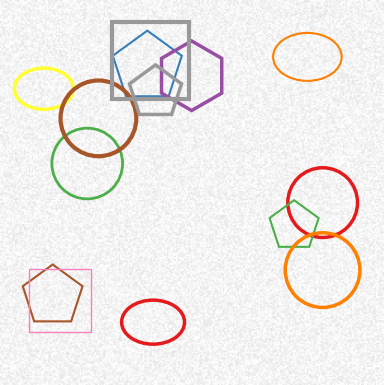[{"shape": "oval", "thickness": 2.5, "radius": 0.41, "center": [0.398, 0.163]}, {"shape": "circle", "thickness": 2.5, "radius": 0.45, "center": [0.838, 0.474]}, {"shape": "pentagon", "thickness": 1.5, "radius": 0.47, "center": [0.383, 0.826]}, {"shape": "circle", "thickness": 2, "radius": 0.46, "center": [0.227, 0.575]}, {"shape": "pentagon", "thickness": 1.5, "radius": 0.33, "center": [0.764, 0.413]}, {"shape": "hexagon", "thickness": 2.5, "radius": 0.45, "center": [0.498, 0.803]}, {"shape": "oval", "thickness": 1.5, "radius": 0.45, "center": [0.798, 0.852]}, {"shape": "circle", "thickness": 2.5, "radius": 0.48, "center": [0.838, 0.298]}, {"shape": "oval", "thickness": 2.5, "radius": 0.38, "center": [0.114, 0.77]}, {"shape": "circle", "thickness": 3, "radius": 0.49, "center": [0.256, 0.693]}, {"shape": "pentagon", "thickness": 1.5, "radius": 0.41, "center": [0.137, 0.231]}, {"shape": "square", "thickness": 1, "radius": 0.41, "center": [0.156, 0.219]}, {"shape": "square", "thickness": 3, "radius": 0.5, "center": [0.392, 0.844]}, {"shape": "pentagon", "thickness": 2.5, "radius": 0.36, "center": [0.404, 0.76]}]